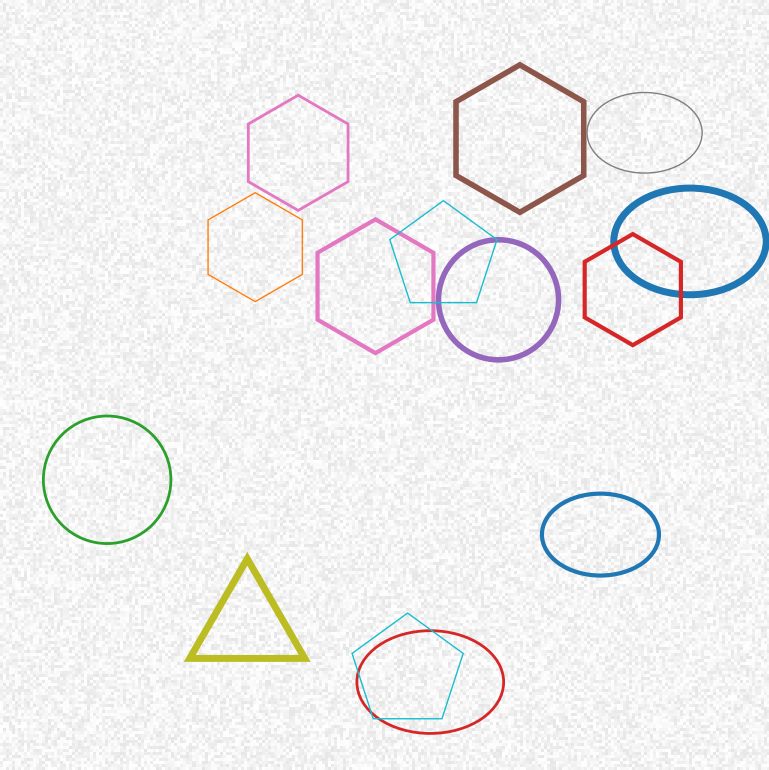[{"shape": "oval", "thickness": 2.5, "radius": 0.49, "center": [0.896, 0.686]}, {"shape": "oval", "thickness": 1.5, "radius": 0.38, "center": [0.78, 0.306]}, {"shape": "hexagon", "thickness": 0.5, "radius": 0.35, "center": [0.331, 0.679]}, {"shape": "circle", "thickness": 1, "radius": 0.41, "center": [0.139, 0.377]}, {"shape": "hexagon", "thickness": 1.5, "radius": 0.36, "center": [0.822, 0.624]}, {"shape": "oval", "thickness": 1, "radius": 0.48, "center": [0.559, 0.114]}, {"shape": "circle", "thickness": 2, "radius": 0.39, "center": [0.647, 0.611]}, {"shape": "hexagon", "thickness": 2, "radius": 0.48, "center": [0.675, 0.82]}, {"shape": "hexagon", "thickness": 1.5, "radius": 0.43, "center": [0.488, 0.628]}, {"shape": "hexagon", "thickness": 1, "radius": 0.37, "center": [0.387, 0.802]}, {"shape": "oval", "thickness": 0.5, "radius": 0.37, "center": [0.837, 0.828]}, {"shape": "triangle", "thickness": 2.5, "radius": 0.43, "center": [0.321, 0.188]}, {"shape": "pentagon", "thickness": 0.5, "radius": 0.38, "center": [0.529, 0.128]}, {"shape": "pentagon", "thickness": 0.5, "radius": 0.37, "center": [0.576, 0.666]}]